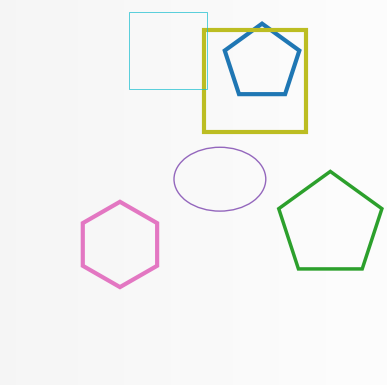[{"shape": "pentagon", "thickness": 3, "radius": 0.51, "center": [0.676, 0.837]}, {"shape": "pentagon", "thickness": 2.5, "radius": 0.7, "center": [0.852, 0.415]}, {"shape": "oval", "thickness": 1, "radius": 0.59, "center": [0.567, 0.535]}, {"shape": "hexagon", "thickness": 3, "radius": 0.55, "center": [0.31, 0.365]}, {"shape": "square", "thickness": 3, "radius": 0.66, "center": [0.658, 0.789]}, {"shape": "square", "thickness": 0.5, "radius": 0.5, "center": [0.434, 0.869]}]